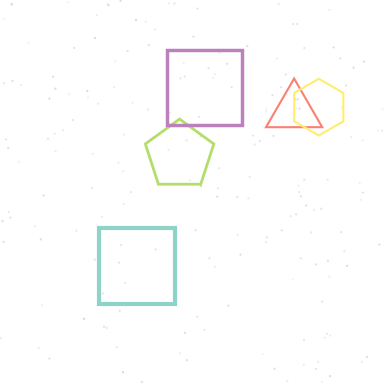[{"shape": "square", "thickness": 3, "radius": 0.49, "center": [0.356, 0.308]}, {"shape": "triangle", "thickness": 1.5, "radius": 0.42, "center": [0.764, 0.712]}, {"shape": "pentagon", "thickness": 2, "radius": 0.47, "center": [0.466, 0.597]}, {"shape": "square", "thickness": 2.5, "radius": 0.49, "center": [0.53, 0.773]}, {"shape": "hexagon", "thickness": 1.5, "radius": 0.37, "center": [0.828, 0.722]}]